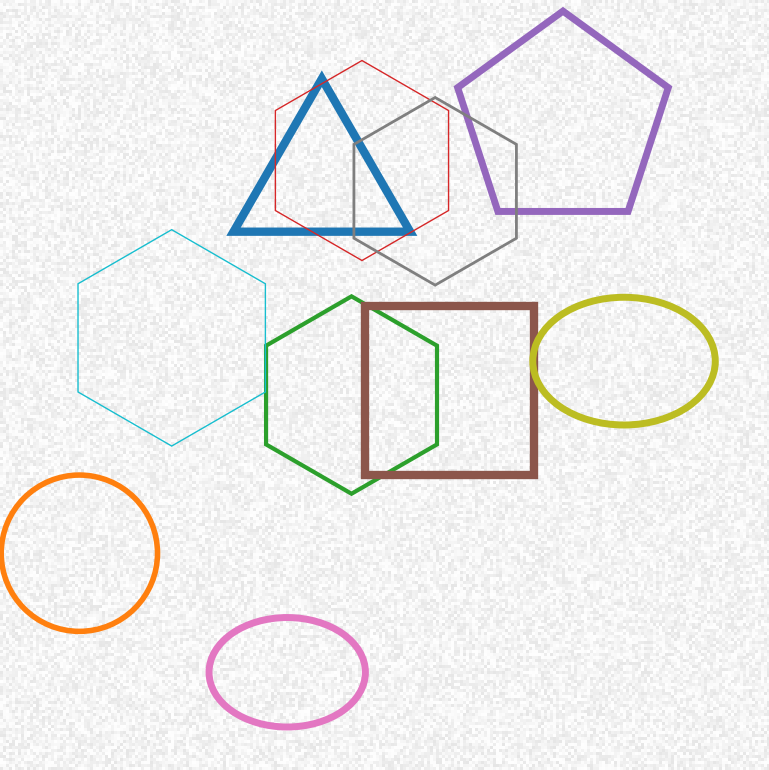[{"shape": "triangle", "thickness": 3, "radius": 0.66, "center": [0.418, 0.765]}, {"shape": "circle", "thickness": 2, "radius": 0.51, "center": [0.103, 0.282]}, {"shape": "hexagon", "thickness": 1.5, "radius": 0.64, "center": [0.457, 0.487]}, {"shape": "hexagon", "thickness": 0.5, "radius": 0.65, "center": [0.47, 0.792]}, {"shape": "pentagon", "thickness": 2.5, "radius": 0.72, "center": [0.731, 0.842]}, {"shape": "square", "thickness": 3, "radius": 0.55, "center": [0.584, 0.492]}, {"shape": "oval", "thickness": 2.5, "radius": 0.51, "center": [0.373, 0.127]}, {"shape": "hexagon", "thickness": 1, "radius": 0.61, "center": [0.565, 0.752]}, {"shape": "oval", "thickness": 2.5, "radius": 0.59, "center": [0.81, 0.531]}, {"shape": "hexagon", "thickness": 0.5, "radius": 0.7, "center": [0.223, 0.561]}]